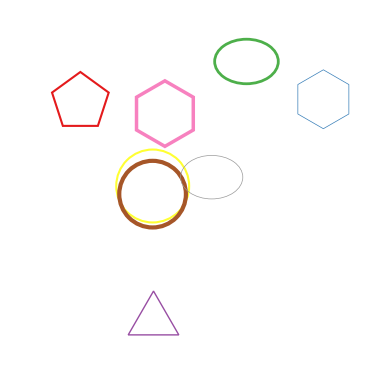[{"shape": "pentagon", "thickness": 1.5, "radius": 0.39, "center": [0.209, 0.736]}, {"shape": "hexagon", "thickness": 0.5, "radius": 0.38, "center": [0.84, 0.742]}, {"shape": "oval", "thickness": 2, "radius": 0.41, "center": [0.64, 0.84]}, {"shape": "triangle", "thickness": 1, "radius": 0.38, "center": [0.399, 0.168]}, {"shape": "circle", "thickness": 1.5, "radius": 0.47, "center": [0.397, 0.517]}, {"shape": "circle", "thickness": 3, "radius": 0.43, "center": [0.396, 0.496]}, {"shape": "hexagon", "thickness": 2.5, "radius": 0.43, "center": [0.428, 0.705]}, {"shape": "oval", "thickness": 0.5, "radius": 0.4, "center": [0.55, 0.54]}]